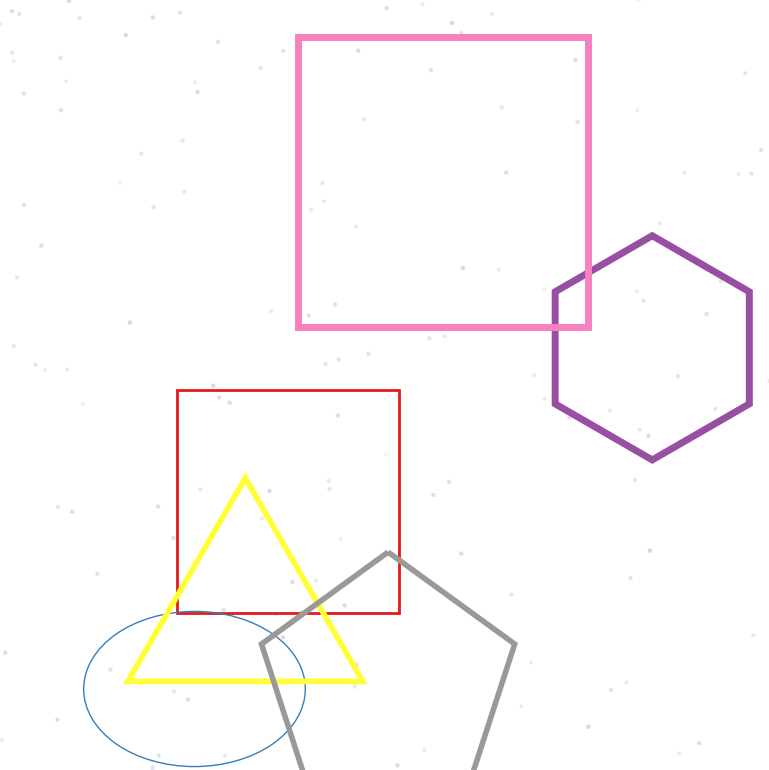[{"shape": "square", "thickness": 1, "radius": 0.72, "center": [0.374, 0.349]}, {"shape": "oval", "thickness": 0.5, "radius": 0.72, "center": [0.253, 0.105]}, {"shape": "hexagon", "thickness": 2.5, "radius": 0.73, "center": [0.847, 0.548]}, {"shape": "triangle", "thickness": 2, "radius": 0.88, "center": [0.319, 0.203]}, {"shape": "square", "thickness": 2.5, "radius": 0.94, "center": [0.575, 0.763]}, {"shape": "pentagon", "thickness": 2, "radius": 0.86, "center": [0.504, 0.11]}]